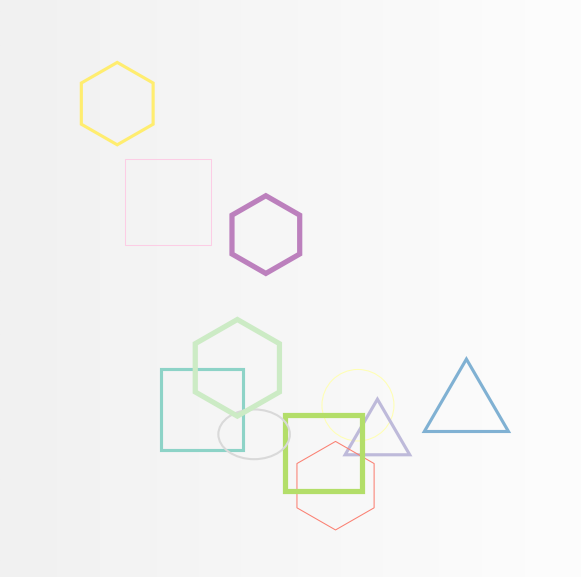[{"shape": "square", "thickness": 1.5, "radius": 0.35, "center": [0.348, 0.289]}, {"shape": "circle", "thickness": 0.5, "radius": 0.31, "center": [0.616, 0.297]}, {"shape": "triangle", "thickness": 1.5, "radius": 0.32, "center": [0.649, 0.244]}, {"shape": "hexagon", "thickness": 0.5, "radius": 0.38, "center": [0.577, 0.158]}, {"shape": "triangle", "thickness": 1.5, "radius": 0.42, "center": [0.802, 0.294]}, {"shape": "square", "thickness": 2.5, "radius": 0.33, "center": [0.557, 0.215]}, {"shape": "square", "thickness": 0.5, "radius": 0.37, "center": [0.289, 0.649]}, {"shape": "oval", "thickness": 1, "radius": 0.31, "center": [0.437, 0.247]}, {"shape": "hexagon", "thickness": 2.5, "radius": 0.34, "center": [0.457, 0.593]}, {"shape": "hexagon", "thickness": 2.5, "radius": 0.42, "center": [0.408, 0.362]}, {"shape": "hexagon", "thickness": 1.5, "radius": 0.36, "center": [0.202, 0.82]}]